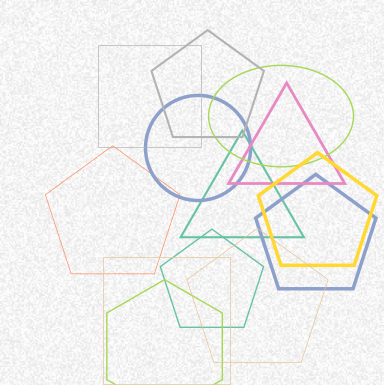[{"shape": "pentagon", "thickness": 1, "radius": 0.7, "center": [0.551, 0.264]}, {"shape": "triangle", "thickness": 1.5, "radius": 0.92, "center": [0.629, 0.476]}, {"shape": "pentagon", "thickness": 0.5, "radius": 0.92, "center": [0.293, 0.438]}, {"shape": "pentagon", "thickness": 2.5, "radius": 0.82, "center": [0.82, 0.383]}, {"shape": "circle", "thickness": 2.5, "radius": 0.68, "center": [0.514, 0.616]}, {"shape": "triangle", "thickness": 2, "radius": 0.87, "center": [0.745, 0.61]}, {"shape": "hexagon", "thickness": 1, "radius": 0.87, "center": [0.427, 0.1]}, {"shape": "oval", "thickness": 1, "radius": 0.94, "center": [0.73, 0.698]}, {"shape": "pentagon", "thickness": 2.5, "radius": 0.81, "center": [0.825, 0.442]}, {"shape": "pentagon", "thickness": 0.5, "radius": 0.96, "center": [0.669, 0.214]}, {"shape": "square", "thickness": 0.5, "radius": 0.82, "center": [0.433, 0.167]}, {"shape": "square", "thickness": 0.5, "radius": 0.67, "center": [0.389, 0.751]}, {"shape": "pentagon", "thickness": 1.5, "radius": 0.77, "center": [0.539, 0.768]}]